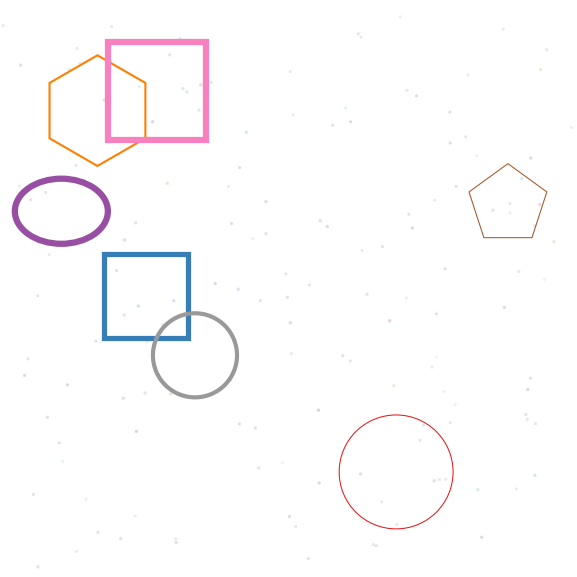[{"shape": "circle", "thickness": 0.5, "radius": 0.49, "center": [0.686, 0.182]}, {"shape": "square", "thickness": 2.5, "radius": 0.36, "center": [0.253, 0.487]}, {"shape": "oval", "thickness": 3, "radius": 0.4, "center": [0.106, 0.633]}, {"shape": "hexagon", "thickness": 1, "radius": 0.48, "center": [0.169, 0.808]}, {"shape": "pentagon", "thickness": 0.5, "radius": 0.35, "center": [0.88, 0.645]}, {"shape": "square", "thickness": 3, "radius": 0.42, "center": [0.272, 0.842]}, {"shape": "circle", "thickness": 2, "radius": 0.36, "center": [0.338, 0.384]}]